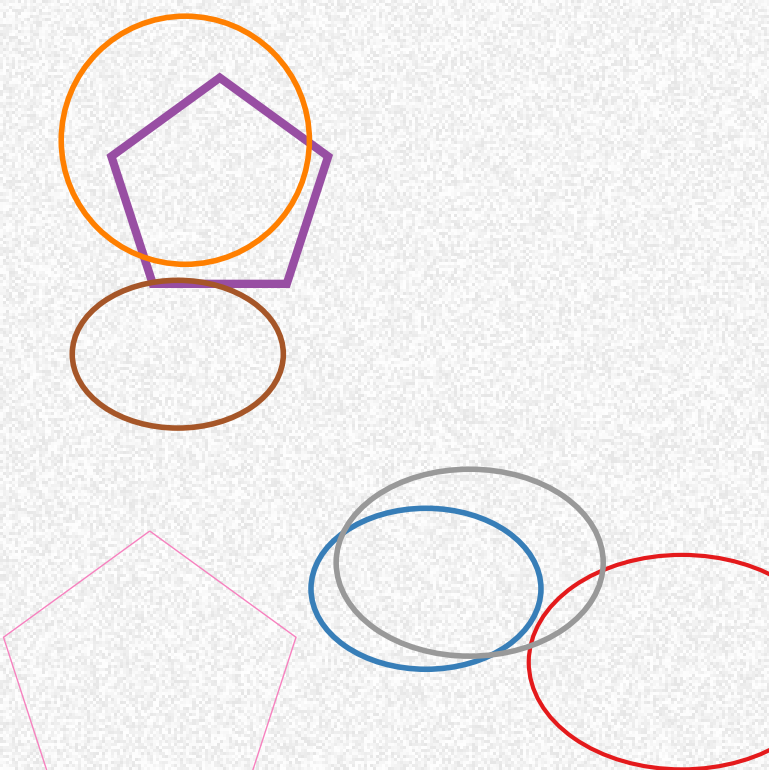[{"shape": "oval", "thickness": 1.5, "radius": 0.99, "center": [0.886, 0.14]}, {"shape": "oval", "thickness": 2, "radius": 0.75, "center": [0.553, 0.235]}, {"shape": "pentagon", "thickness": 3, "radius": 0.74, "center": [0.285, 0.751]}, {"shape": "circle", "thickness": 2, "radius": 0.81, "center": [0.241, 0.818]}, {"shape": "oval", "thickness": 2, "radius": 0.69, "center": [0.231, 0.54]}, {"shape": "pentagon", "thickness": 0.5, "radius": 1.0, "center": [0.194, 0.111]}, {"shape": "oval", "thickness": 2, "radius": 0.87, "center": [0.61, 0.269]}]